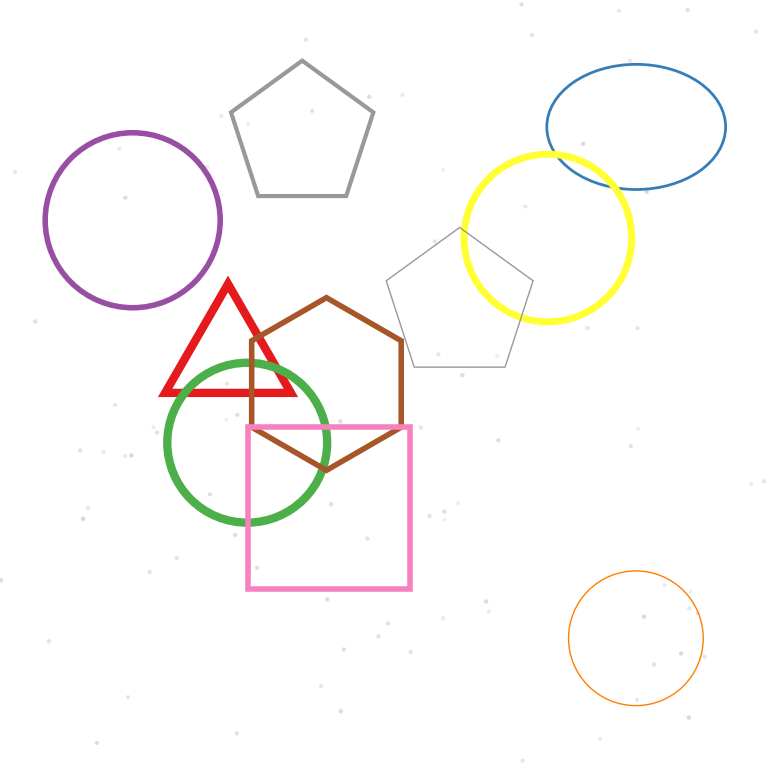[{"shape": "triangle", "thickness": 3, "radius": 0.47, "center": [0.296, 0.537]}, {"shape": "oval", "thickness": 1, "radius": 0.58, "center": [0.826, 0.835]}, {"shape": "circle", "thickness": 3, "radius": 0.52, "center": [0.321, 0.425]}, {"shape": "circle", "thickness": 2, "radius": 0.57, "center": [0.172, 0.714]}, {"shape": "circle", "thickness": 0.5, "radius": 0.44, "center": [0.826, 0.171]}, {"shape": "circle", "thickness": 2.5, "radius": 0.54, "center": [0.711, 0.691]}, {"shape": "hexagon", "thickness": 2, "radius": 0.56, "center": [0.424, 0.501]}, {"shape": "square", "thickness": 2, "radius": 0.53, "center": [0.427, 0.341]}, {"shape": "pentagon", "thickness": 1.5, "radius": 0.49, "center": [0.392, 0.824]}, {"shape": "pentagon", "thickness": 0.5, "radius": 0.5, "center": [0.597, 0.604]}]